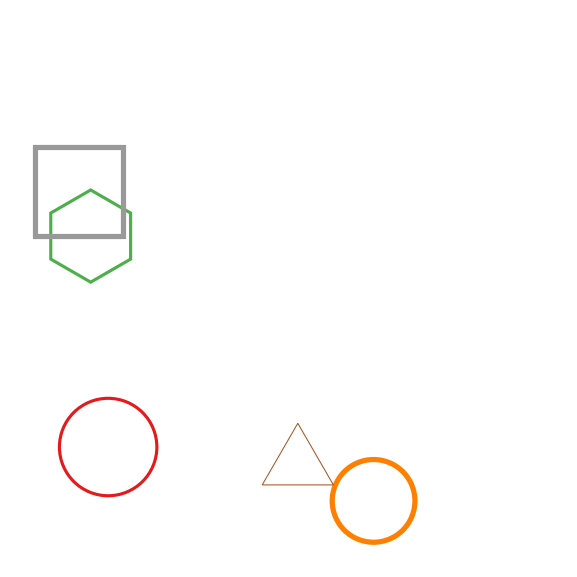[{"shape": "circle", "thickness": 1.5, "radius": 0.42, "center": [0.187, 0.225]}, {"shape": "hexagon", "thickness": 1.5, "radius": 0.4, "center": [0.157, 0.59]}, {"shape": "circle", "thickness": 2.5, "radius": 0.36, "center": [0.647, 0.132]}, {"shape": "triangle", "thickness": 0.5, "radius": 0.36, "center": [0.516, 0.195]}, {"shape": "square", "thickness": 2.5, "radius": 0.38, "center": [0.137, 0.667]}]